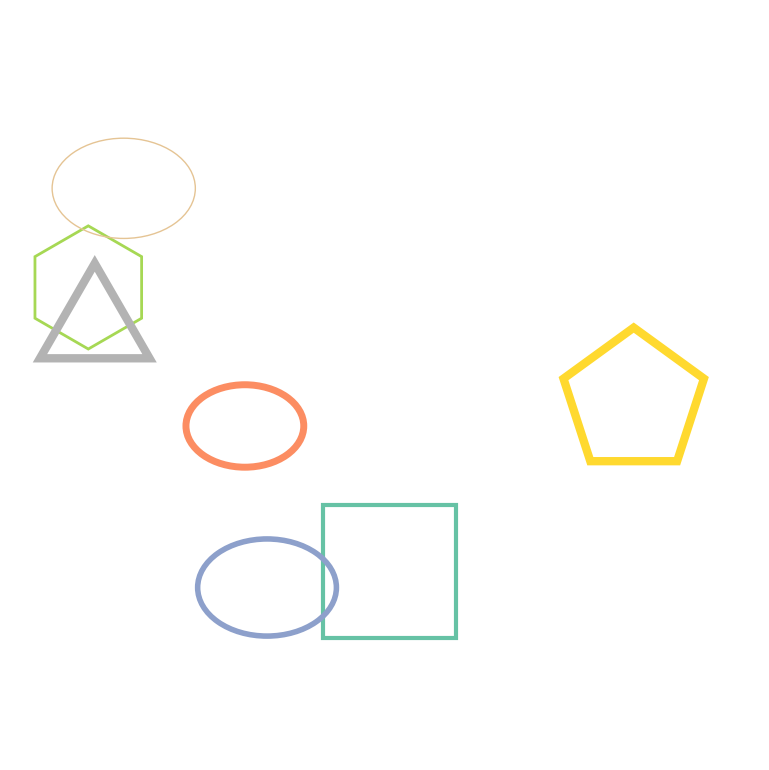[{"shape": "square", "thickness": 1.5, "radius": 0.43, "center": [0.506, 0.258]}, {"shape": "oval", "thickness": 2.5, "radius": 0.38, "center": [0.318, 0.447]}, {"shape": "oval", "thickness": 2, "radius": 0.45, "center": [0.347, 0.237]}, {"shape": "hexagon", "thickness": 1, "radius": 0.4, "center": [0.115, 0.627]}, {"shape": "pentagon", "thickness": 3, "radius": 0.48, "center": [0.823, 0.479]}, {"shape": "oval", "thickness": 0.5, "radius": 0.46, "center": [0.161, 0.755]}, {"shape": "triangle", "thickness": 3, "radius": 0.41, "center": [0.123, 0.576]}]